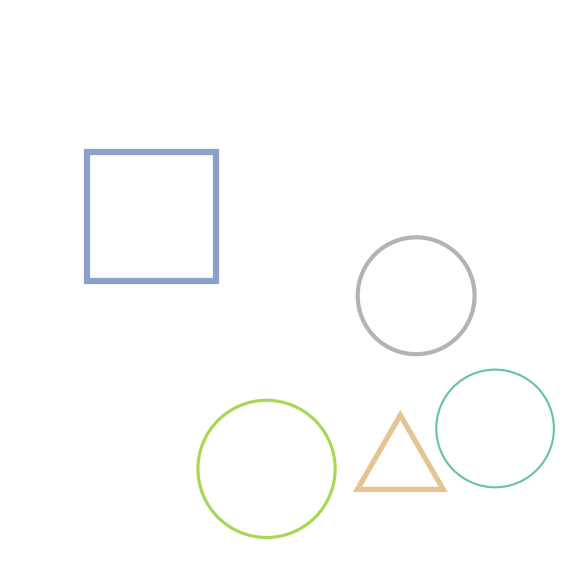[{"shape": "circle", "thickness": 1, "radius": 0.51, "center": [0.857, 0.257]}, {"shape": "square", "thickness": 3, "radius": 0.56, "center": [0.262, 0.625]}, {"shape": "circle", "thickness": 1.5, "radius": 0.59, "center": [0.462, 0.187]}, {"shape": "triangle", "thickness": 2.5, "radius": 0.43, "center": [0.693, 0.195]}, {"shape": "circle", "thickness": 2, "radius": 0.51, "center": [0.721, 0.487]}]